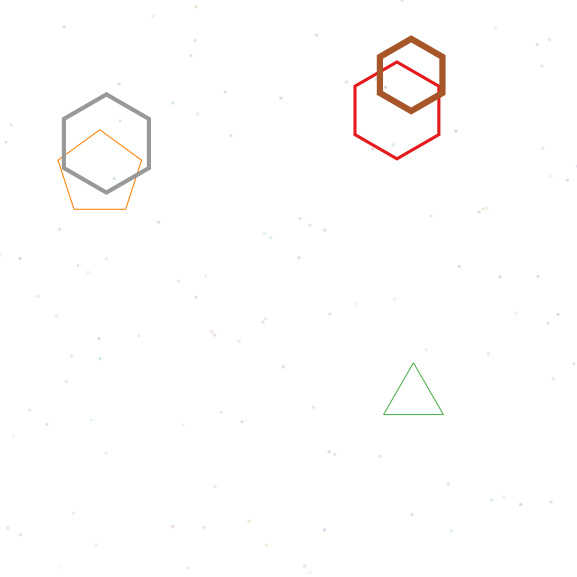[{"shape": "hexagon", "thickness": 1.5, "radius": 0.42, "center": [0.687, 0.808]}, {"shape": "triangle", "thickness": 0.5, "radius": 0.3, "center": [0.716, 0.311]}, {"shape": "pentagon", "thickness": 0.5, "radius": 0.38, "center": [0.173, 0.698]}, {"shape": "hexagon", "thickness": 3, "radius": 0.31, "center": [0.712, 0.869]}, {"shape": "hexagon", "thickness": 2, "radius": 0.43, "center": [0.184, 0.751]}]